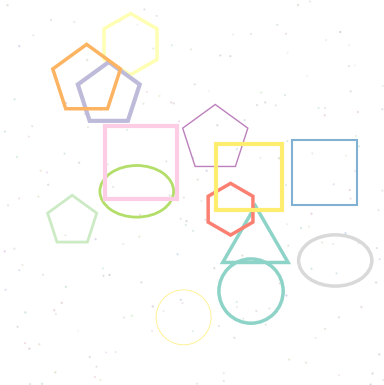[{"shape": "circle", "thickness": 2.5, "radius": 0.42, "center": [0.652, 0.244]}, {"shape": "triangle", "thickness": 2.5, "radius": 0.49, "center": [0.663, 0.367]}, {"shape": "hexagon", "thickness": 2.5, "radius": 0.4, "center": [0.339, 0.885]}, {"shape": "pentagon", "thickness": 3, "radius": 0.42, "center": [0.283, 0.754]}, {"shape": "hexagon", "thickness": 2.5, "radius": 0.34, "center": [0.599, 0.457]}, {"shape": "square", "thickness": 1.5, "radius": 0.42, "center": [0.843, 0.552]}, {"shape": "pentagon", "thickness": 2.5, "radius": 0.46, "center": [0.225, 0.792]}, {"shape": "oval", "thickness": 2, "radius": 0.48, "center": [0.355, 0.503]}, {"shape": "square", "thickness": 3, "radius": 0.47, "center": [0.366, 0.578]}, {"shape": "oval", "thickness": 2.5, "radius": 0.48, "center": [0.871, 0.323]}, {"shape": "pentagon", "thickness": 1, "radius": 0.44, "center": [0.559, 0.64]}, {"shape": "pentagon", "thickness": 2, "radius": 0.34, "center": [0.187, 0.426]}, {"shape": "square", "thickness": 3, "radius": 0.43, "center": [0.647, 0.541]}, {"shape": "circle", "thickness": 0.5, "radius": 0.36, "center": [0.477, 0.176]}]